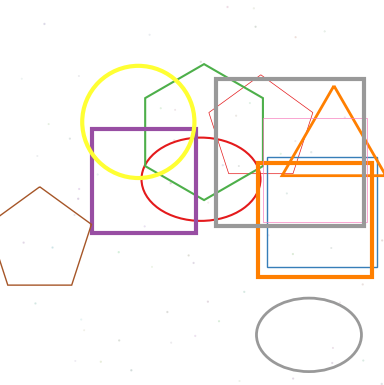[{"shape": "pentagon", "thickness": 0.5, "radius": 0.71, "center": [0.678, 0.664]}, {"shape": "oval", "thickness": 1.5, "radius": 0.77, "center": [0.522, 0.534]}, {"shape": "square", "thickness": 1, "radius": 0.71, "center": [0.836, 0.448]}, {"shape": "hexagon", "thickness": 1.5, "radius": 0.88, "center": [0.53, 0.657]}, {"shape": "square", "thickness": 3, "radius": 0.68, "center": [0.373, 0.53]}, {"shape": "square", "thickness": 3, "radius": 0.74, "center": [0.818, 0.429]}, {"shape": "triangle", "thickness": 2, "radius": 0.78, "center": [0.867, 0.622]}, {"shape": "circle", "thickness": 3, "radius": 0.73, "center": [0.359, 0.683]}, {"shape": "pentagon", "thickness": 1, "radius": 0.71, "center": [0.103, 0.374]}, {"shape": "square", "thickness": 0.5, "radius": 0.67, "center": [0.818, 0.559]}, {"shape": "oval", "thickness": 2, "radius": 0.68, "center": [0.803, 0.13]}, {"shape": "square", "thickness": 3, "radius": 0.96, "center": [0.753, 0.604]}]